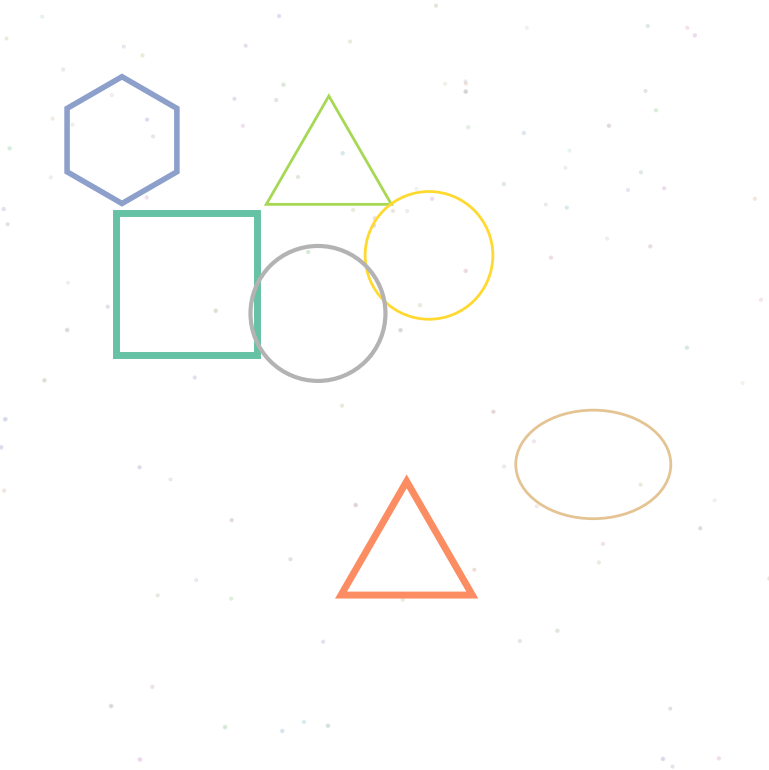[{"shape": "square", "thickness": 2.5, "radius": 0.46, "center": [0.242, 0.631]}, {"shape": "triangle", "thickness": 2.5, "radius": 0.49, "center": [0.528, 0.276]}, {"shape": "hexagon", "thickness": 2, "radius": 0.41, "center": [0.158, 0.818]}, {"shape": "triangle", "thickness": 1, "radius": 0.47, "center": [0.427, 0.782]}, {"shape": "circle", "thickness": 1, "radius": 0.41, "center": [0.557, 0.668]}, {"shape": "oval", "thickness": 1, "radius": 0.5, "center": [0.771, 0.397]}, {"shape": "circle", "thickness": 1.5, "radius": 0.44, "center": [0.413, 0.593]}]